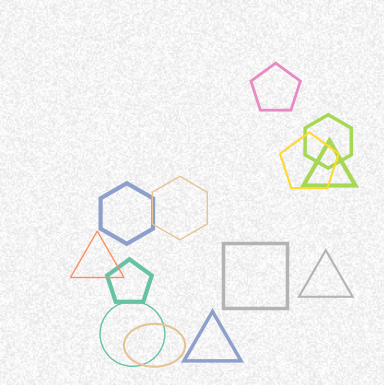[{"shape": "pentagon", "thickness": 3, "radius": 0.3, "center": [0.336, 0.265]}, {"shape": "circle", "thickness": 1, "radius": 0.42, "center": [0.344, 0.133]}, {"shape": "triangle", "thickness": 1, "radius": 0.4, "center": [0.253, 0.319]}, {"shape": "hexagon", "thickness": 3, "radius": 0.39, "center": [0.329, 0.445]}, {"shape": "triangle", "thickness": 2.5, "radius": 0.43, "center": [0.552, 0.105]}, {"shape": "pentagon", "thickness": 2, "radius": 0.34, "center": [0.716, 0.768]}, {"shape": "hexagon", "thickness": 2.5, "radius": 0.35, "center": [0.852, 0.633]}, {"shape": "triangle", "thickness": 3, "radius": 0.39, "center": [0.856, 0.557]}, {"shape": "pentagon", "thickness": 1.5, "radius": 0.4, "center": [0.804, 0.576]}, {"shape": "oval", "thickness": 1.5, "radius": 0.4, "center": [0.401, 0.103]}, {"shape": "hexagon", "thickness": 1, "radius": 0.41, "center": [0.467, 0.46]}, {"shape": "triangle", "thickness": 1.5, "radius": 0.4, "center": [0.846, 0.269]}, {"shape": "square", "thickness": 2.5, "radius": 0.42, "center": [0.662, 0.284]}]